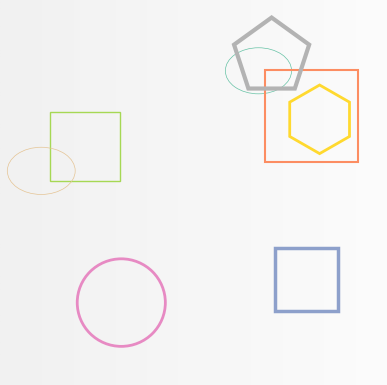[{"shape": "oval", "thickness": 0.5, "radius": 0.43, "center": [0.667, 0.816]}, {"shape": "square", "thickness": 1.5, "radius": 0.6, "center": [0.804, 0.699]}, {"shape": "square", "thickness": 2.5, "radius": 0.41, "center": [0.791, 0.273]}, {"shape": "circle", "thickness": 2, "radius": 0.57, "center": [0.313, 0.214]}, {"shape": "square", "thickness": 1, "radius": 0.45, "center": [0.22, 0.62]}, {"shape": "hexagon", "thickness": 2, "radius": 0.45, "center": [0.825, 0.69]}, {"shape": "oval", "thickness": 0.5, "radius": 0.44, "center": [0.106, 0.556]}, {"shape": "pentagon", "thickness": 3, "radius": 0.51, "center": [0.701, 0.852]}]